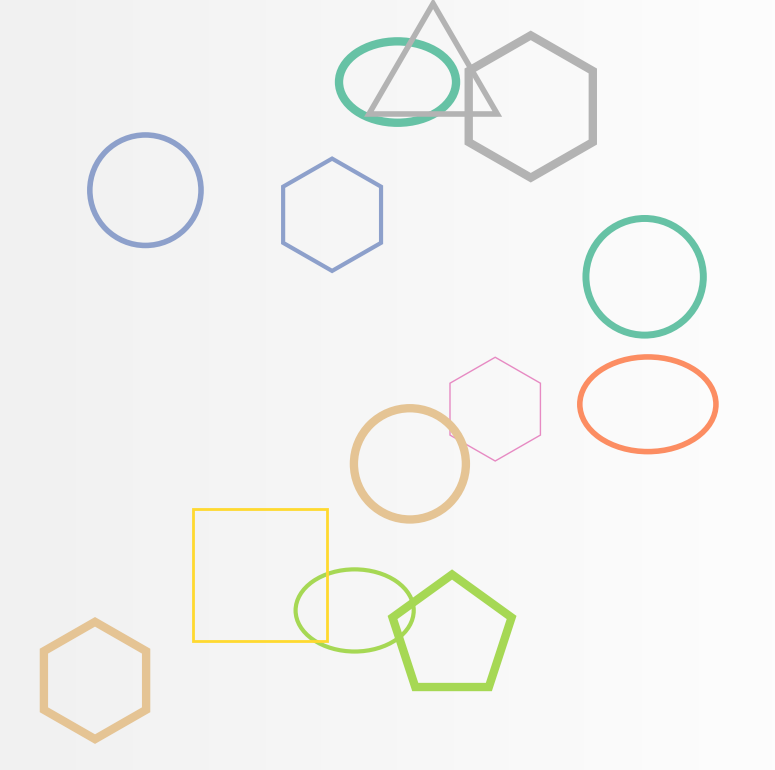[{"shape": "oval", "thickness": 3, "radius": 0.38, "center": [0.513, 0.893]}, {"shape": "circle", "thickness": 2.5, "radius": 0.38, "center": [0.832, 0.641]}, {"shape": "oval", "thickness": 2, "radius": 0.44, "center": [0.836, 0.475]}, {"shape": "circle", "thickness": 2, "radius": 0.36, "center": [0.188, 0.753]}, {"shape": "hexagon", "thickness": 1.5, "radius": 0.36, "center": [0.429, 0.721]}, {"shape": "hexagon", "thickness": 0.5, "radius": 0.34, "center": [0.639, 0.469]}, {"shape": "pentagon", "thickness": 3, "radius": 0.4, "center": [0.583, 0.173]}, {"shape": "oval", "thickness": 1.5, "radius": 0.38, "center": [0.458, 0.207]}, {"shape": "square", "thickness": 1, "radius": 0.43, "center": [0.336, 0.253]}, {"shape": "hexagon", "thickness": 3, "radius": 0.38, "center": [0.123, 0.116]}, {"shape": "circle", "thickness": 3, "radius": 0.36, "center": [0.529, 0.398]}, {"shape": "hexagon", "thickness": 3, "radius": 0.46, "center": [0.685, 0.862]}, {"shape": "triangle", "thickness": 2, "radius": 0.48, "center": [0.559, 0.9]}]